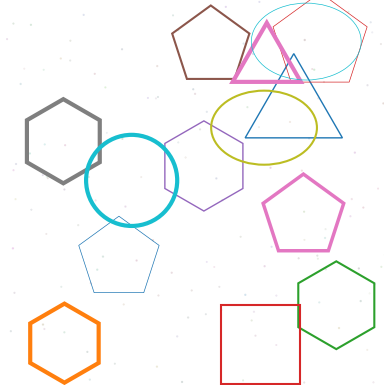[{"shape": "triangle", "thickness": 1, "radius": 0.73, "center": [0.763, 0.715]}, {"shape": "pentagon", "thickness": 0.5, "radius": 0.55, "center": [0.309, 0.329]}, {"shape": "hexagon", "thickness": 3, "radius": 0.51, "center": [0.167, 0.109]}, {"shape": "hexagon", "thickness": 1.5, "radius": 0.57, "center": [0.874, 0.207]}, {"shape": "pentagon", "thickness": 0.5, "radius": 0.64, "center": [0.831, 0.891]}, {"shape": "square", "thickness": 1.5, "radius": 0.51, "center": [0.678, 0.104]}, {"shape": "hexagon", "thickness": 1, "radius": 0.59, "center": [0.53, 0.569]}, {"shape": "pentagon", "thickness": 1.5, "radius": 0.53, "center": [0.547, 0.88]}, {"shape": "triangle", "thickness": 3, "radius": 0.51, "center": [0.693, 0.838]}, {"shape": "pentagon", "thickness": 2.5, "radius": 0.55, "center": [0.788, 0.438]}, {"shape": "hexagon", "thickness": 3, "radius": 0.55, "center": [0.165, 0.633]}, {"shape": "oval", "thickness": 1.5, "radius": 0.69, "center": [0.686, 0.668]}, {"shape": "oval", "thickness": 0.5, "radius": 0.71, "center": [0.795, 0.892]}, {"shape": "circle", "thickness": 3, "radius": 0.59, "center": [0.342, 0.531]}]